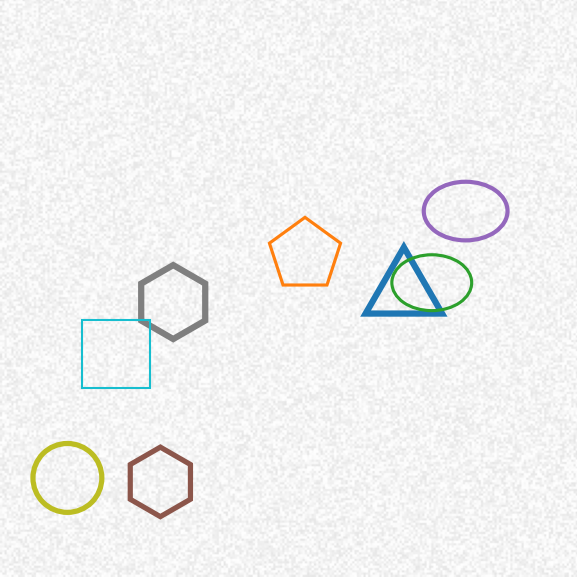[{"shape": "triangle", "thickness": 3, "radius": 0.38, "center": [0.699, 0.494]}, {"shape": "pentagon", "thickness": 1.5, "radius": 0.32, "center": [0.528, 0.558]}, {"shape": "oval", "thickness": 1.5, "radius": 0.35, "center": [0.748, 0.51]}, {"shape": "oval", "thickness": 2, "radius": 0.36, "center": [0.806, 0.634]}, {"shape": "hexagon", "thickness": 2.5, "radius": 0.3, "center": [0.278, 0.165]}, {"shape": "hexagon", "thickness": 3, "radius": 0.32, "center": [0.3, 0.476]}, {"shape": "circle", "thickness": 2.5, "radius": 0.3, "center": [0.117, 0.172]}, {"shape": "square", "thickness": 1, "radius": 0.3, "center": [0.201, 0.386]}]